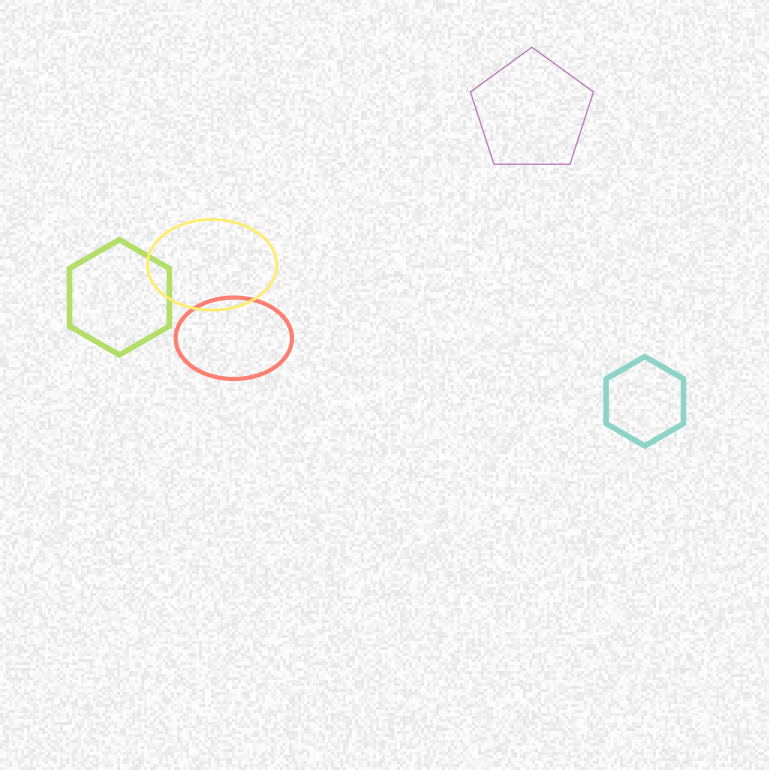[{"shape": "hexagon", "thickness": 2, "radius": 0.29, "center": [0.837, 0.479]}, {"shape": "oval", "thickness": 1.5, "radius": 0.38, "center": [0.304, 0.561]}, {"shape": "hexagon", "thickness": 2, "radius": 0.37, "center": [0.155, 0.614]}, {"shape": "pentagon", "thickness": 0.5, "radius": 0.42, "center": [0.691, 0.855]}, {"shape": "oval", "thickness": 1, "radius": 0.42, "center": [0.275, 0.656]}]